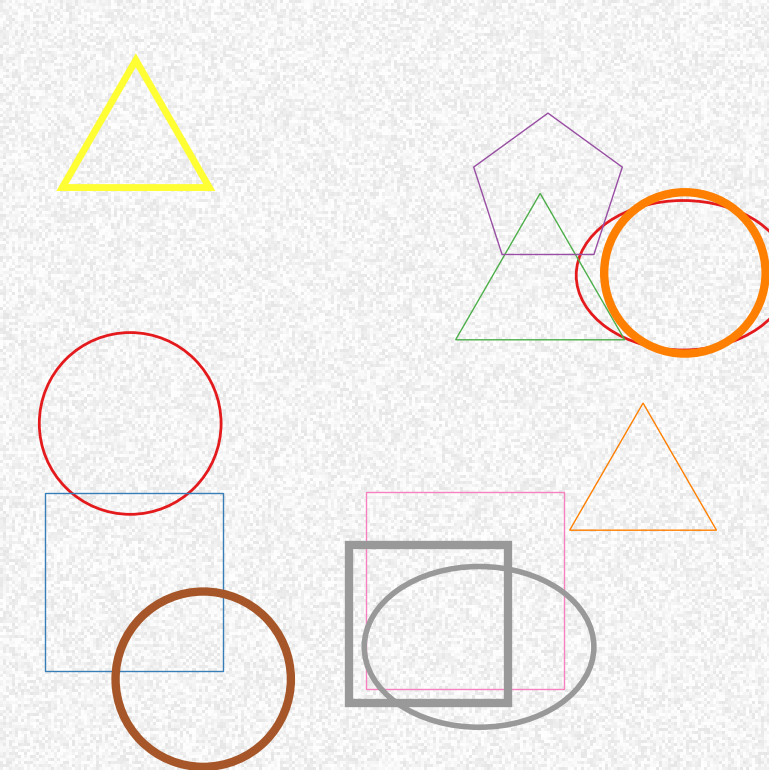[{"shape": "circle", "thickness": 1, "radius": 0.59, "center": [0.169, 0.45]}, {"shape": "oval", "thickness": 1, "radius": 0.69, "center": [0.887, 0.643]}, {"shape": "square", "thickness": 0.5, "radius": 0.58, "center": [0.174, 0.245]}, {"shape": "triangle", "thickness": 0.5, "radius": 0.63, "center": [0.701, 0.622]}, {"shape": "pentagon", "thickness": 0.5, "radius": 0.51, "center": [0.712, 0.752]}, {"shape": "circle", "thickness": 3, "radius": 0.52, "center": [0.889, 0.646]}, {"shape": "triangle", "thickness": 0.5, "radius": 0.55, "center": [0.835, 0.366]}, {"shape": "triangle", "thickness": 2.5, "radius": 0.55, "center": [0.176, 0.812]}, {"shape": "circle", "thickness": 3, "radius": 0.57, "center": [0.264, 0.118]}, {"shape": "square", "thickness": 0.5, "radius": 0.64, "center": [0.604, 0.233]}, {"shape": "oval", "thickness": 2, "radius": 0.75, "center": [0.622, 0.16]}, {"shape": "square", "thickness": 3, "radius": 0.51, "center": [0.557, 0.189]}]